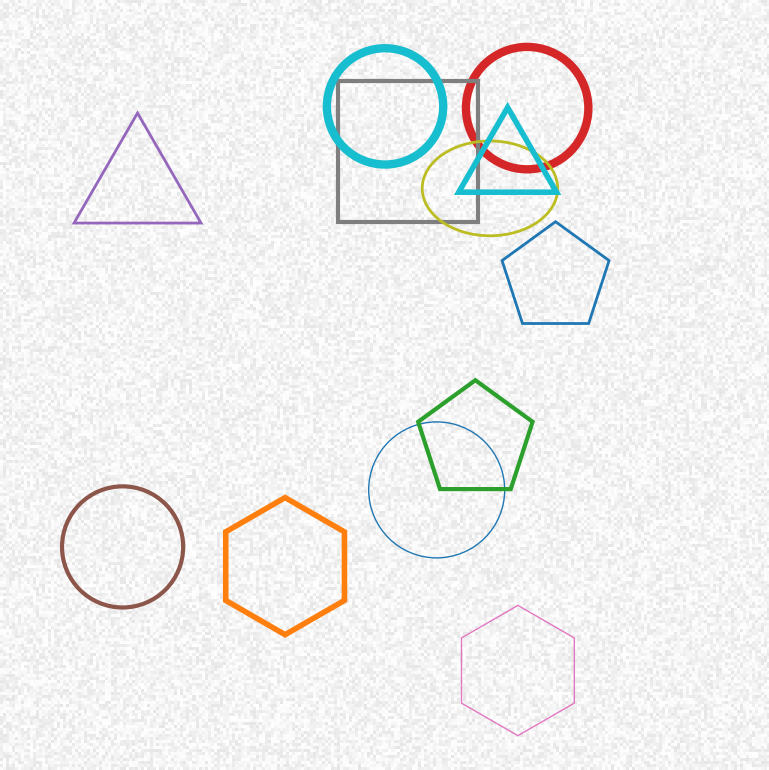[{"shape": "pentagon", "thickness": 1, "radius": 0.37, "center": [0.722, 0.639]}, {"shape": "circle", "thickness": 0.5, "radius": 0.44, "center": [0.567, 0.364]}, {"shape": "hexagon", "thickness": 2, "radius": 0.45, "center": [0.37, 0.265]}, {"shape": "pentagon", "thickness": 1.5, "radius": 0.39, "center": [0.617, 0.428]}, {"shape": "circle", "thickness": 3, "radius": 0.4, "center": [0.685, 0.86]}, {"shape": "triangle", "thickness": 1, "radius": 0.48, "center": [0.179, 0.758]}, {"shape": "circle", "thickness": 1.5, "radius": 0.39, "center": [0.159, 0.29]}, {"shape": "hexagon", "thickness": 0.5, "radius": 0.42, "center": [0.673, 0.129]}, {"shape": "square", "thickness": 1.5, "radius": 0.46, "center": [0.53, 0.803]}, {"shape": "oval", "thickness": 1, "radius": 0.44, "center": [0.636, 0.755]}, {"shape": "triangle", "thickness": 2, "radius": 0.37, "center": [0.659, 0.787]}, {"shape": "circle", "thickness": 3, "radius": 0.38, "center": [0.5, 0.862]}]